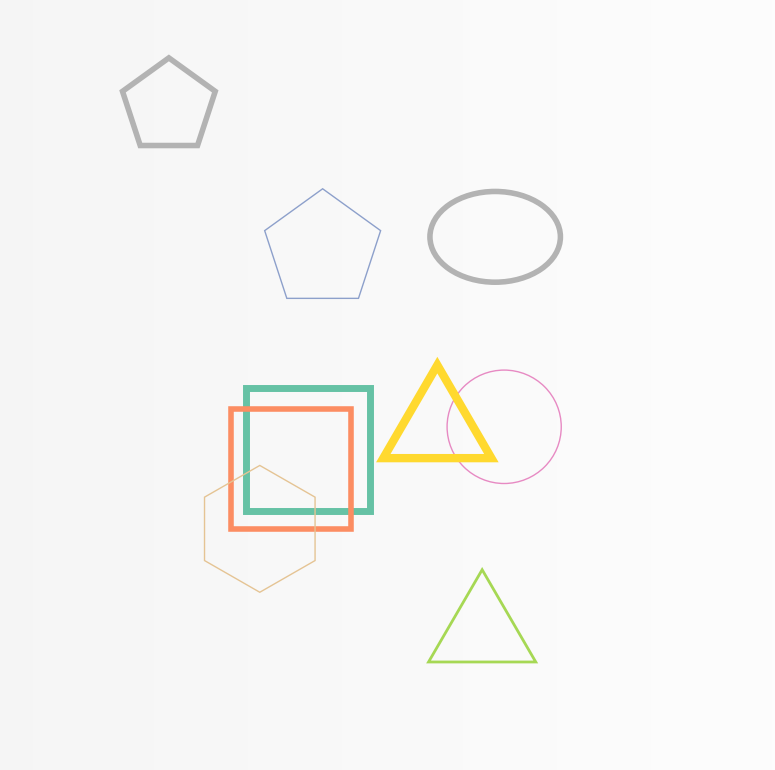[{"shape": "square", "thickness": 2.5, "radius": 0.4, "center": [0.398, 0.416]}, {"shape": "square", "thickness": 2, "radius": 0.39, "center": [0.375, 0.391]}, {"shape": "pentagon", "thickness": 0.5, "radius": 0.39, "center": [0.416, 0.676]}, {"shape": "circle", "thickness": 0.5, "radius": 0.37, "center": [0.651, 0.446]}, {"shape": "triangle", "thickness": 1, "radius": 0.4, "center": [0.622, 0.18]}, {"shape": "triangle", "thickness": 3, "radius": 0.4, "center": [0.564, 0.445]}, {"shape": "hexagon", "thickness": 0.5, "radius": 0.41, "center": [0.335, 0.313]}, {"shape": "oval", "thickness": 2, "radius": 0.42, "center": [0.639, 0.692]}, {"shape": "pentagon", "thickness": 2, "radius": 0.31, "center": [0.218, 0.862]}]